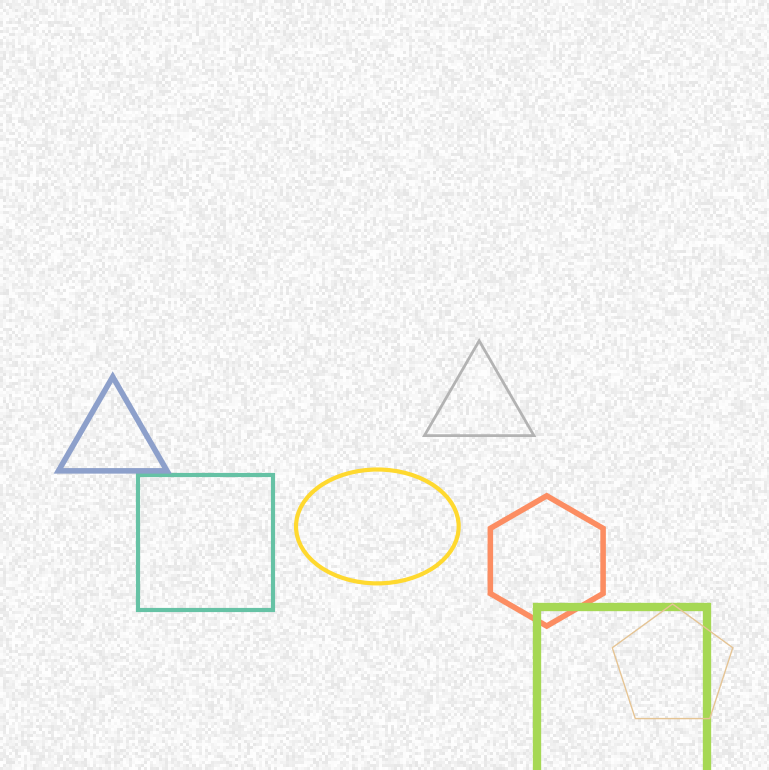[{"shape": "square", "thickness": 1.5, "radius": 0.44, "center": [0.267, 0.295]}, {"shape": "hexagon", "thickness": 2, "radius": 0.42, "center": [0.71, 0.272]}, {"shape": "triangle", "thickness": 2, "radius": 0.41, "center": [0.146, 0.429]}, {"shape": "square", "thickness": 3, "radius": 0.55, "center": [0.808, 0.102]}, {"shape": "oval", "thickness": 1.5, "radius": 0.53, "center": [0.49, 0.316]}, {"shape": "pentagon", "thickness": 0.5, "radius": 0.41, "center": [0.873, 0.133]}, {"shape": "triangle", "thickness": 1, "radius": 0.41, "center": [0.622, 0.475]}]